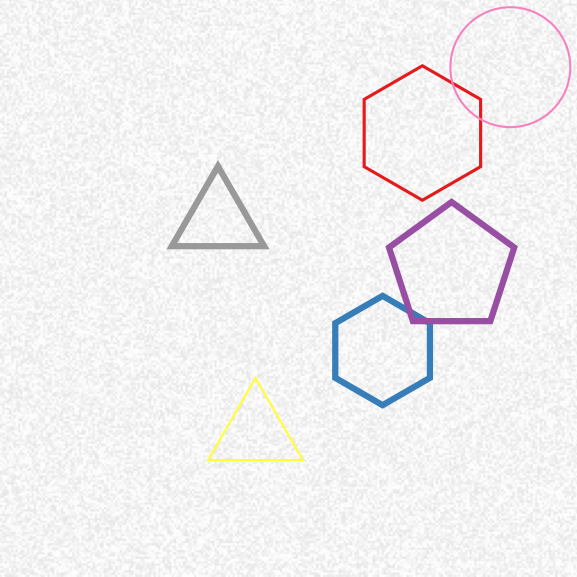[{"shape": "hexagon", "thickness": 1.5, "radius": 0.58, "center": [0.731, 0.769]}, {"shape": "hexagon", "thickness": 3, "radius": 0.47, "center": [0.663, 0.392]}, {"shape": "pentagon", "thickness": 3, "radius": 0.57, "center": [0.782, 0.535]}, {"shape": "triangle", "thickness": 1, "radius": 0.47, "center": [0.443, 0.25]}, {"shape": "circle", "thickness": 1, "radius": 0.52, "center": [0.884, 0.883]}, {"shape": "triangle", "thickness": 3, "radius": 0.46, "center": [0.377, 0.619]}]